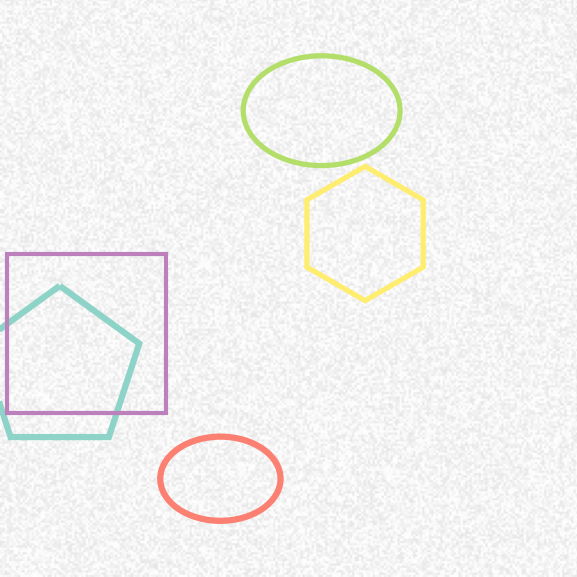[{"shape": "pentagon", "thickness": 3, "radius": 0.72, "center": [0.103, 0.359]}, {"shape": "oval", "thickness": 3, "radius": 0.52, "center": [0.382, 0.17]}, {"shape": "oval", "thickness": 2.5, "radius": 0.68, "center": [0.557, 0.807]}, {"shape": "square", "thickness": 2, "radius": 0.69, "center": [0.15, 0.421]}, {"shape": "hexagon", "thickness": 2.5, "radius": 0.58, "center": [0.632, 0.595]}]